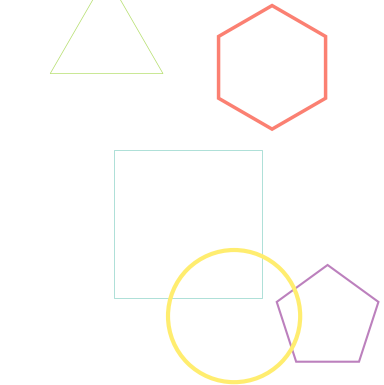[{"shape": "square", "thickness": 0.5, "radius": 0.96, "center": [0.487, 0.417]}, {"shape": "hexagon", "thickness": 2.5, "radius": 0.8, "center": [0.707, 0.825]}, {"shape": "triangle", "thickness": 0.5, "radius": 0.85, "center": [0.277, 0.893]}, {"shape": "pentagon", "thickness": 1.5, "radius": 0.69, "center": [0.851, 0.173]}, {"shape": "circle", "thickness": 3, "radius": 0.86, "center": [0.608, 0.179]}]